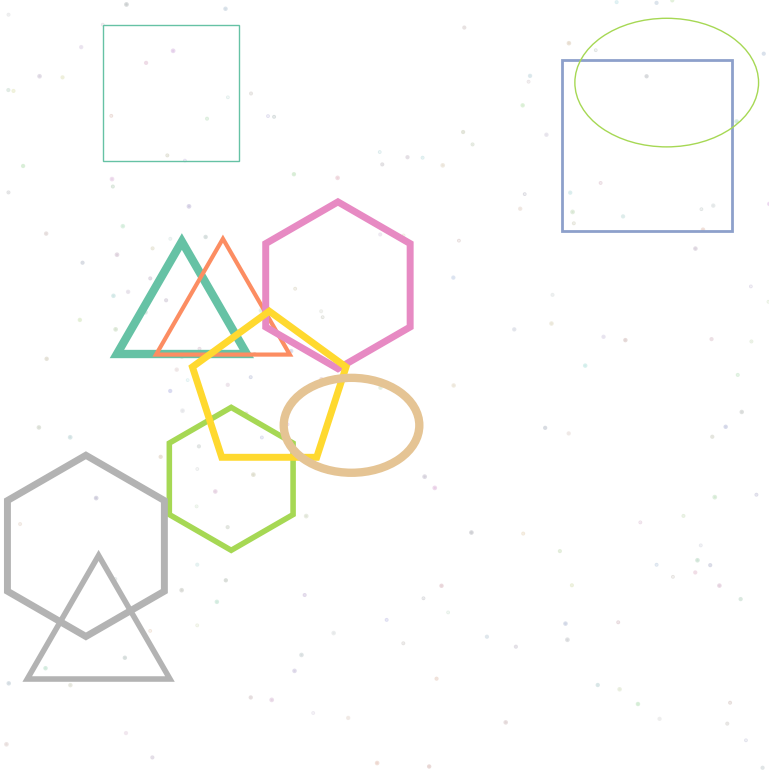[{"shape": "triangle", "thickness": 3, "radius": 0.49, "center": [0.236, 0.589]}, {"shape": "square", "thickness": 0.5, "radius": 0.44, "center": [0.222, 0.879]}, {"shape": "triangle", "thickness": 1.5, "radius": 0.5, "center": [0.29, 0.59]}, {"shape": "square", "thickness": 1, "radius": 0.55, "center": [0.84, 0.811]}, {"shape": "hexagon", "thickness": 2.5, "radius": 0.54, "center": [0.439, 0.629]}, {"shape": "hexagon", "thickness": 2, "radius": 0.46, "center": [0.3, 0.378]}, {"shape": "oval", "thickness": 0.5, "radius": 0.6, "center": [0.866, 0.893]}, {"shape": "pentagon", "thickness": 2.5, "radius": 0.52, "center": [0.35, 0.491]}, {"shape": "oval", "thickness": 3, "radius": 0.44, "center": [0.457, 0.448]}, {"shape": "triangle", "thickness": 2, "radius": 0.53, "center": [0.128, 0.172]}, {"shape": "hexagon", "thickness": 2.5, "radius": 0.59, "center": [0.112, 0.291]}]